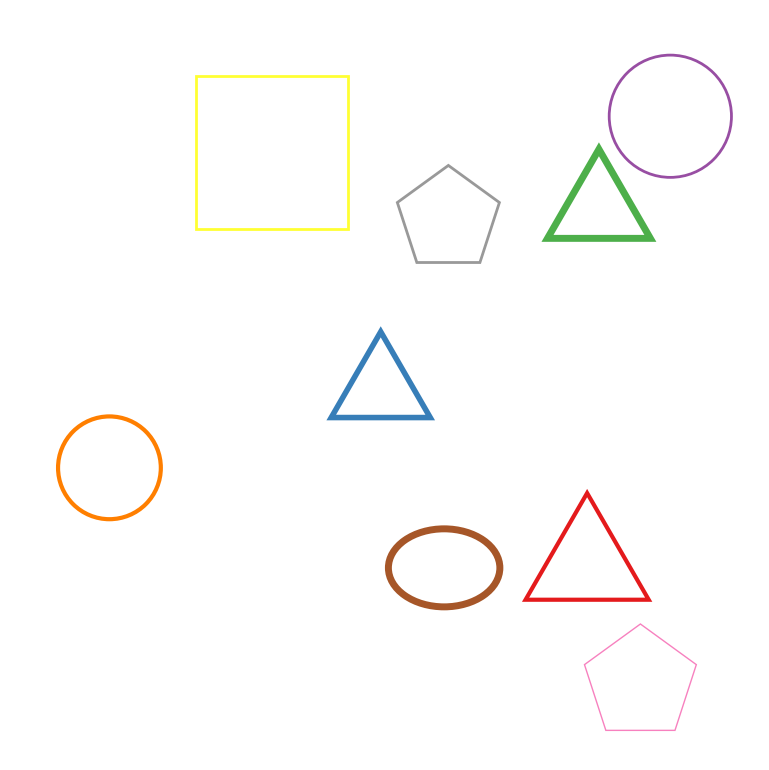[{"shape": "triangle", "thickness": 1.5, "radius": 0.46, "center": [0.763, 0.267]}, {"shape": "triangle", "thickness": 2, "radius": 0.37, "center": [0.494, 0.495]}, {"shape": "triangle", "thickness": 2.5, "radius": 0.39, "center": [0.778, 0.729]}, {"shape": "circle", "thickness": 1, "radius": 0.4, "center": [0.871, 0.849]}, {"shape": "circle", "thickness": 1.5, "radius": 0.33, "center": [0.142, 0.392]}, {"shape": "square", "thickness": 1, "radius": 0.5, "center": [0.353, 0.802]}, {"shape": "oval", "thickness": 2.5, "radius": 0.36, "center": [0.577, 0.263]}, {"shape": "pentagon", "thickness": 0.5, "radius": 0.38, "center": [0.832, 0.113]}, {"shape": "pentagon", "thickness": 1, "radius": 0.35, "center": [0.582, 0.715]}]